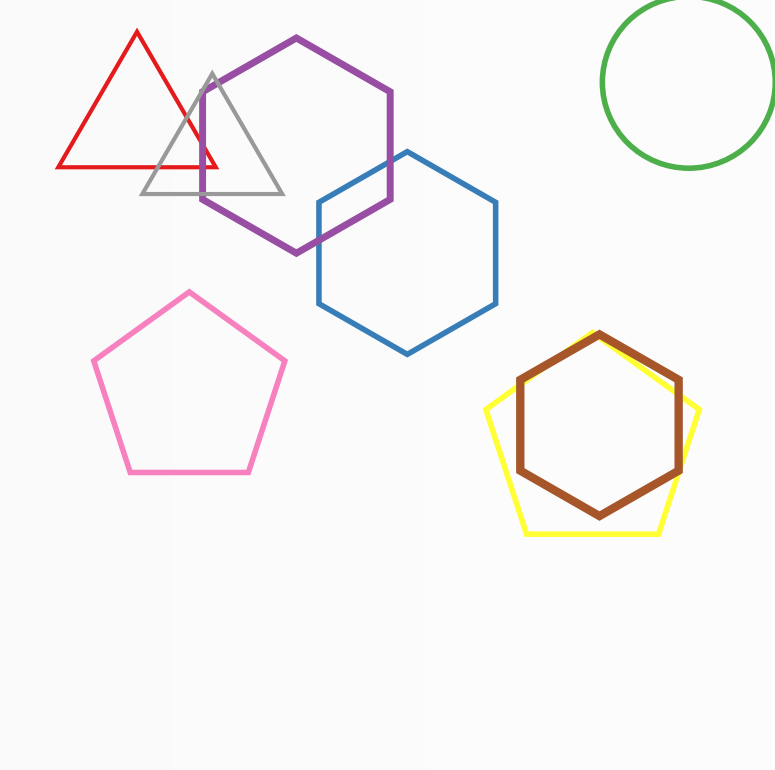[{"shape": "triangle", "thickness": 1.5, "radius": 0.59, "center": [0.177, 0.841]}, {"shape": "hexagon", "thickness": 2, "radius": 0.66, "center": [0.526, 0.671]}, {"shape": "circle", "thickness": 2, "radius": 0.56, "center": [0.889, 0.893]}, {"shape": "hexagon", "thickness": 2.5, "radius": 0.7, "center": [0.382, 0.811]}, {"shape": "pentagon", "thickness": 2, "radius": 0.72, "center": [0.765, 0.423]}, {"shape": "hexagon", "thickness": 3, "radius": 0.59, "center": [0.774, 0.448]}, {"shape": "pentagon", "thickness": 2, "radius": 0.65, "center": [0.244, 0.491]}, {"shape": "triangle", "thickness": 1.5, "radius": 0.52, "center": [0.274, 0.8]}]